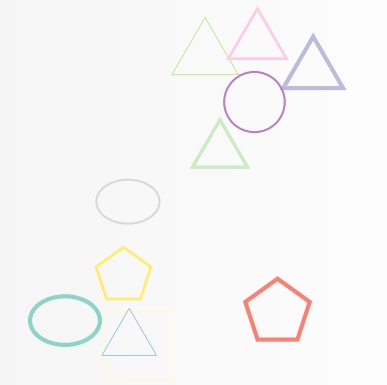[{"shape": "oval", "thickness": 3, "radius": 0.45, "center": [0.168, 0.167]}, {"shape": "square", "thickness": 0.5, "radius": 0.44, "center": [0.358, 0.103]}, {"shape": "triangle", "thickness": 3, "radius": 0.45, "center": [0.808, 0.816]}, {"shape": "pentagon", "thickness": 3, "radius": 0.44, "center": [0.716, 0.189]}, {"shape": "triangle", "thickness": 0.5, "radius": 0.41, "center": [0.334, 0.118]}, {"shape": "triangle", "thickness": 0.5, "radius": 0.49, "center": [0.529, 0.855]}, {"shape": "triangle", "thickness": 2, "radius": 0.43, "center": [0.664, 0.891]}, {"shape": "oval", "thickness": 1.5, "radius": 0.41, "center": [0.33, 0.476]}, {"shape": "circle", "thickness": 1.5, "radius": 0.39, "center": [0.657, 0.735]}, {"shape": "triangle", "thickness": 2.5, "radius": 0.41, "center": [0.568, 0.607]}, {"shape": "pentagon", "thickness": 2, "radius": 0.37, "center": [0.319, 0.284]}]